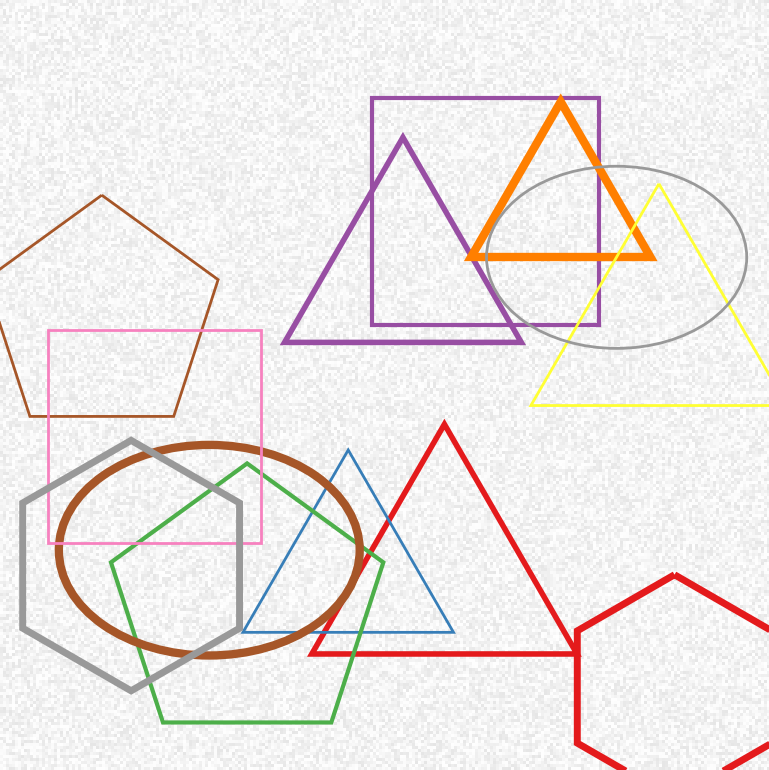[{"shape": "hexagon", "thickness": 2.5, "radius": 0.73, "center": [0.876, 0.108]}, {"shape": "triangle", "thickness": 2, "radius": 0.99, "center": [0.577, 0.25]}, {"shape": "triangle", "thickness": 1, "radius": 0.79, "center": [0.452, 0.258]}, {"shape": "pentagon", "thickness": 1.5, "radius": 0.93, "center": [0.321, 0.212]}, {"shape": "square", "thickness": 1.5, "radius": 0.74, "center": [0.63, 0.725]}, {"shape": "triangle", "thickness": 2, "radius": 0.89, "center": [0.523, 0.644]}, {"shape": "triangle", "thickness": 3, "radius": 0.67, "center": [0.728, 0.733]}, {"shape": "triangle", "thickness": 1, "radius": 0.96, "center": [0.856, 0.569]}, {"shape": "oval", "thickness": 3, "radius": 0.98, "center": [0.272, 0.285]}, {"shape": "pentagon", "thickness": 1, "radius": 0.79, "center": [0.132, 0.588]}, {"shape": "square", "thickness": 1, "radius": 0.69, "center": [0.201, 0.433]}, {"shape": "hexagon", "thickness": 2.5, "radius": 0.81, "center": [0.17, 0.265]}, {"shape": "oval", "thickness": 1, "radius": 0.84, "center": [0.801, 0.666]}]